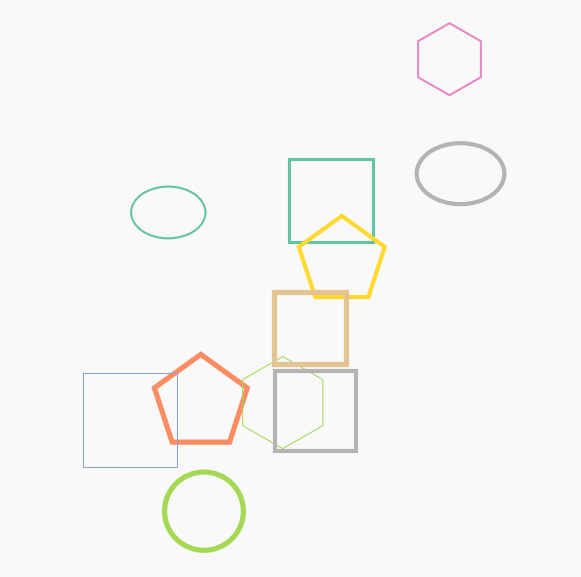[{"shape": "square", "thickness": 1.5, "radius": 0.36, "center": [0.57, 0.652]}, {"shape": "oval", "thickness": 1, "radius": 0.32, "center": [0.29, 0.631]}, {"shape": "pentagon", "thickness": 2.5, "radius": 0.42, "center": [0.346, 0.301]}, {"shape": "square", "thickness": 0.5, "radius": 0.4, "center": [0.223, 0.272]}, {"shape": "hexagon", "thickness": 1, "radius": 0.31, "center": [0.773, 0.897]}, {"shape": "hexagon", "thickness": 0.5, "radius": 0.4, "center": [0.486, 0.302]}, {"shape": "circle", "thickness": 2.5, "radius": 0.34, "center": [0.351, 0.114]}, {"shape": "pentagon", "thickness": 2, "radius": 0.39, "center": [0.588, 0.548]}, {"shape": "square", "thickness": 2.5, "radius": 0.31, "center": [0.534, 0.432]}, {"shape": "square", "thickness": 2, "radius": 0.35, "center": [0.543, 0.288]}, {"shape": "oval", "thickness": 2, "radius": 0.38, "center": [0.792, 0.698]}]